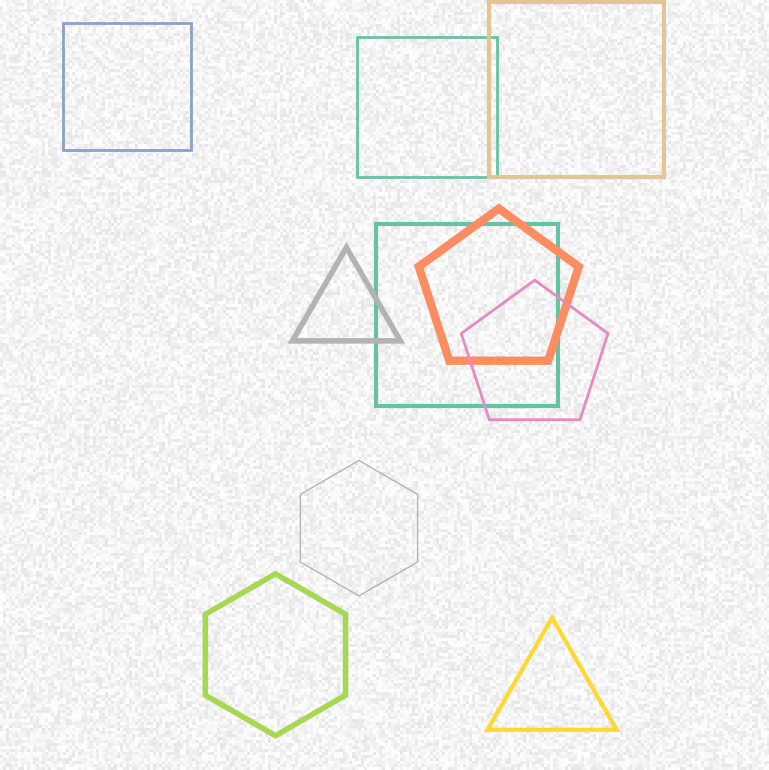[{"shape": "square", "thickness": 1, "radius": 0.45, "center": [0.554, 0.861]}, {"shape": "square", "thickness": 1.5, "radius": 0.59, "center": [0.607, 0.591]}, {"shape": "pentagon", "thickness": 3, "radius": 0.55, "center": [0.648, 0.62]}, {"shape": "square", "thickness": 1, "radius": 0.41, "center": [0.165, 0.888]}, {"shape": "pentagon", "thickness": 1, "radius": 0.5, "center": [0.694, 0.536]}, {"shape": "hexagon", "thickness": 2, "radius": 0.53, "center": [0.358, 0.15]}, {"shape": "triangle", "thickness": 1.5, "radius": 0.48, "center": [0.717, 0.101]}, {"shape": "square", "thickness": 1.5, "radius": 0.57, "center": [0.748, 0.884]}, {"shape": "triangle", "thickness": 2, "radius": 0.4, "center": [0.45, 0.598]}, {"shape": "hexagon", "thickness": 0.5, "radius": 0.44, "center": [0.466, 0.314]}]